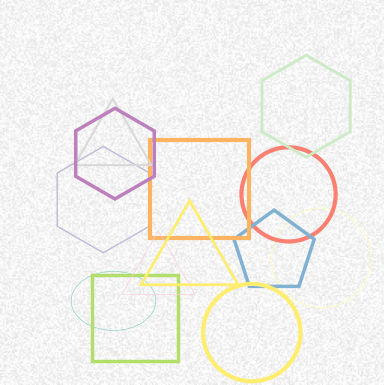[{"shape": "oval", "thickness": 0.5, "radius": 0.55, "center": [0.295, 0.218]}, {"shape": "circle", "thickness": 0.5, "radius": 0.65, "center": [0.834, 0.33]}, {"shape": "hexagon", "thickness": 1, "radius": 0.69, "center": [0.268, 0.482]}, {"shape": "circle", "thickness": 3, "radius": 0.61, "center": [0.749, 0.495]}, {"shape": "pentagon", "thickness": 2.5, "radius": 0.55, "center": [0.712, 0.345]}, {"shape": "square", "thickness": 3, "radius": 0.64, "center": [0.518, 0.509]}, {"shape": "square", "thickness": 2.5, "radius": 0.56, "center": [0.351, 0.175]}, {"shape": "triangle", "thickness": 0.5, "radius": 0.55, "center": [0.411, 0.29]}, {"shape": "triangle", "thickness": 1.5, "radius": 0.58, "center": [0.293, 0.629]}, {"shape": "hexagon", "thickness": 2.5, "radius": 0.59, "center": [0.299, 0.601]}, {"shape": "hexagon", "thickness": 2, "radius": 0.66, "center": [0.795, 0.724]}, {"shape": "triangle", "thickness": 2, "radius": 0.73, "center": [0.493, 0.333]}, {"shape": "circle", "thickness": 3, "radius": 0.63, "center": [0.654, 0.136]}]